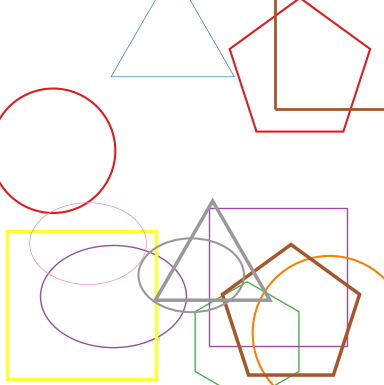[{"shape": "pentagon", "thickness": 1.5, "radius": 0.96, "center": [0.779, 0.813]}, {"shape": "circle", "thickness": 1.5, "radius": 0.81, "center": [0.138, 0.608]}, {"shape": "triangle", "thickness": 0.5, "radius": 0.92, "center": [0.449, 0.893]}, {"shape": "hexagon", "thickness": 1, "radius": 0.78, "center": [0.642, 0.113]}, {"shape": "oval", "thickness": 1, "radius": 0.95, "center": [0.295, 0.23]}, {"shape": "square", "thickness": 1, "radius": 0.9, "center": [0.722, 0.28]}, {"shape": "circle", "thickness": 1.5, "radius": 1.0, "center": [0.856, 0.135]}, {"shape": "square", "thickness": 2.5, "radius": 0.97, "center": [0.213, 0.208]}, {"shape": "square", "thickness": 2, "radius": 0.91, "center": [0.896, 0.9]}, {"shape": "pentagon", "thickness": 2.5, "radius": 0.94, "center": [0.756, 0.177]}, {"shape": "oval", "thickness": 0.5, "radius": 0.76, "center": [0.229, 0.367]}, {"shape": "triangle", "thickness": 2.5, "radius": 0.86, "center": [0.552, 0.306]}, {"shape": "oval", "thickness": 1.5, "radius": 0.68, "center": [0.497, 0.285]}]